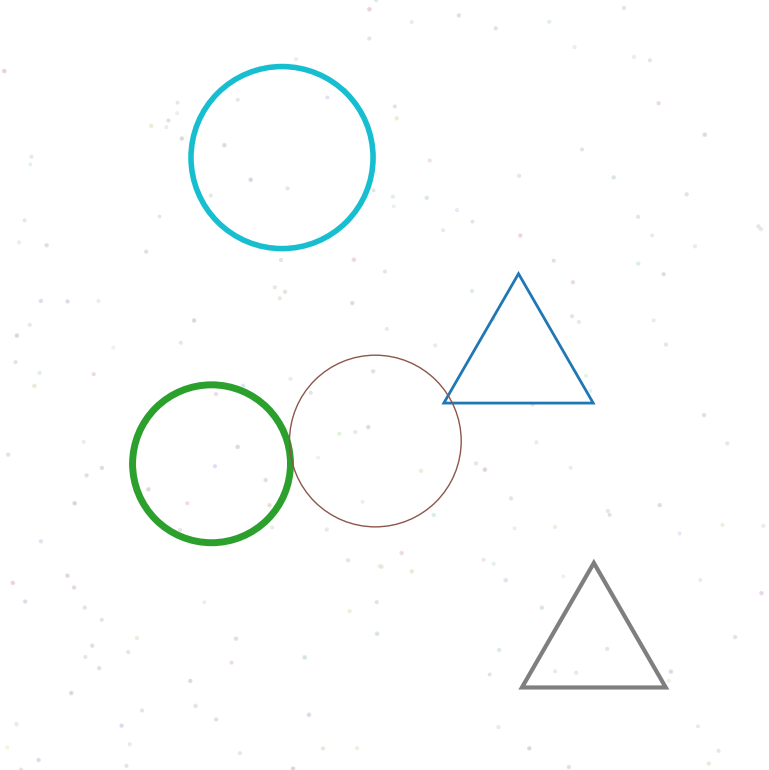[{"shape": "triangle", "thickness": 1, "radius": 0.56, "center": [0.673, 0.533]}, {"shape": "circle", "thickness": 2.5, "radius": 0.51, "center": [0.275, 0.398]}, {"shape": "circle", "thickness": 0.5, "radius": 0.56, "center": [0.487, 0.427]}, {"shape": "triangle", "thickness": 1.5, "radius": 0.54, "center": [0.771, 0.161]}, {"shape": "circle", "thickness": 2, "radius": 0.59, "center": [0.366, 0.795]}]